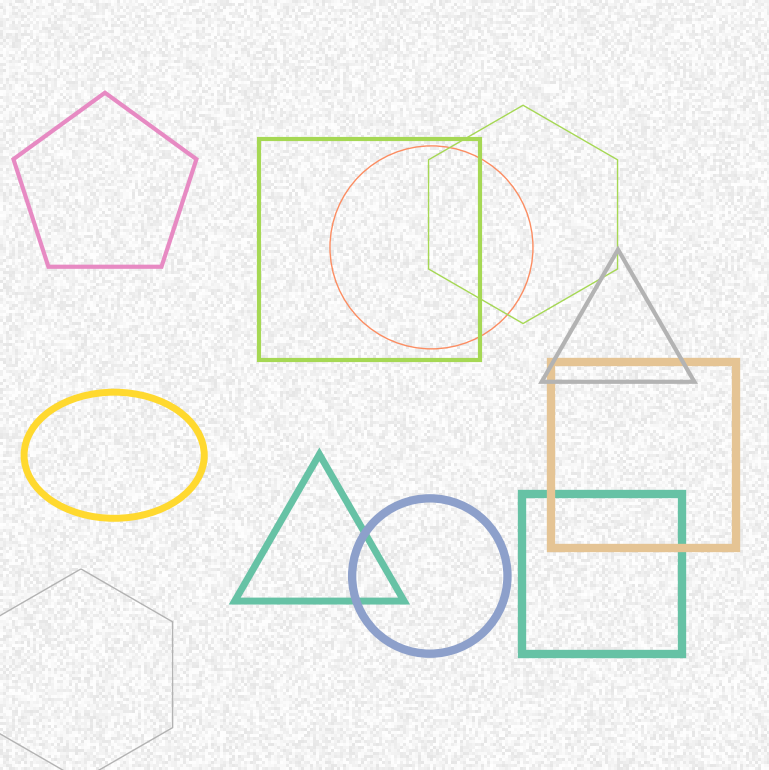[{"shape": "square", "thickness": 3, "radius": 0.52, "center": [0.782, 0.254]}, {"shape": "triangle", "thickness": 2.5, "radius": 0.64, "center": [0.415, 0.283]}, {"shape": "circle", "thickness": 0.5, "radius": 0.66, "center": [0.56, 0.679]}, {"shape": "circle", "thickness": 3, "radius": 0.5, "center": [0.558, 0.252]}, {"shape": "pentagon", "thickness": 1.5, "radius": 0.62, "center": [0.136, 0.755]}, {"shape": "square", "thickness": 1.5, "radius": 0.72, "center": [0.48, 0.676]}, {"shape": "hexagon", "thickness": 0.5, "radius": 0.71, "center": [0.679, 0.722]}, {"shape": "oval", "thickness": 2.5, "radius": 0.58, "center": [0.148, 0.409]}, {"shape": "square", "thickness": 3, "radius": 0.6, "center": [0.836, 0.409]}, {"shape": "triangle", "thickness": 1.5, "radius": 0.57, "center": [0.803, 0.561]}, {"shape": "hexagon", "thickness": 0.5, "radius": 0.69, "center": [0.105, 0.124]}]